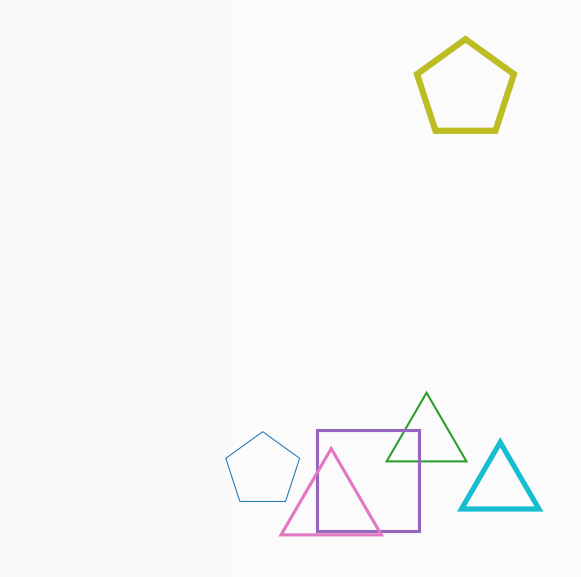[{"shape": "pentagon", "thickness": 0.5, "radius": 0.33, "center": [0.452, 0.185]}, {"shape": "triangle", "thickness": 1, "radius": 0.4, "center": [0.734, 0.24]}, {"shape": "square", "thickness": 1.5, "radius": 0.44, "center": [0.633, 0.166]}, {"shape": "triangle", "thickness": 1.5, "radius": 0.5, "center": [0.57, 0.123]}, {"shape": "pentagon", "thickness": 3, "radius": 0.44, "center": [0.801, 0.844]}, {"shape": "triangle", "thickness": 2.5, "radius": 0.38, "center": [0.861, 0.156]}]